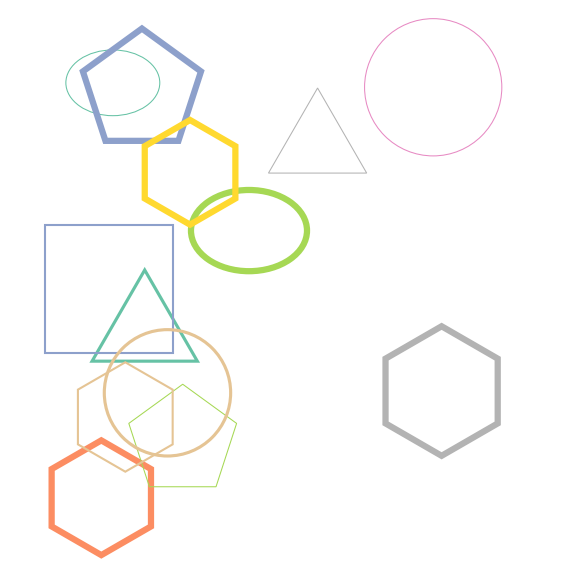[{"shape": "triangle", "thickness": 1.5, "radius": 0.53, "center": [0.251, 0.426]}, {"shape": "oval", "thickness": 0.5, "radius": 0.41, "center": [0.195, 0.856]}, {"shape": "hexagon", "thickness": 3, "radius": 0.5, "center": [0.175, 0.137]}, {"shape": "pentagon", "thickness": 3, "radius": 0.54, "center": [0.246, 0.842]}, {"shape": "square", "thickness": 1, "radius": 0.55, "center": [0.188, 0.499]}, {"shape": "circle", "thickness": 0.5, "radius": 0.59, "center": [0.75, 0.848]}, {"shape": "oval", "thickness": 3, "radius": 0.5, "center": [0.431, 0.6]}, {"shape": "pentagon", "thickness": 0.5, "radius": 0.49, "center": [0.316, 0.236]}, {"shape": "hexagon", "thickness": 3, "radius": 0.45, "center": [0.329, 0.701]}, {"shape": "circle", "thickness": 1.5, "radius": 0.55, "center": [0.29, 0.319]}, {"shape": "hexagon", "thickness": 1, "radius": 0.47, "center": [0.217, 0.277]}, {"shape": "hexagon", "thickness": 3, "radius": 0.56, "center": [0.765, 0.322]}, {"shape": "triangle", "thickness": 0.5, "radius": 0.49, "center": [0.55, 0.749]}]